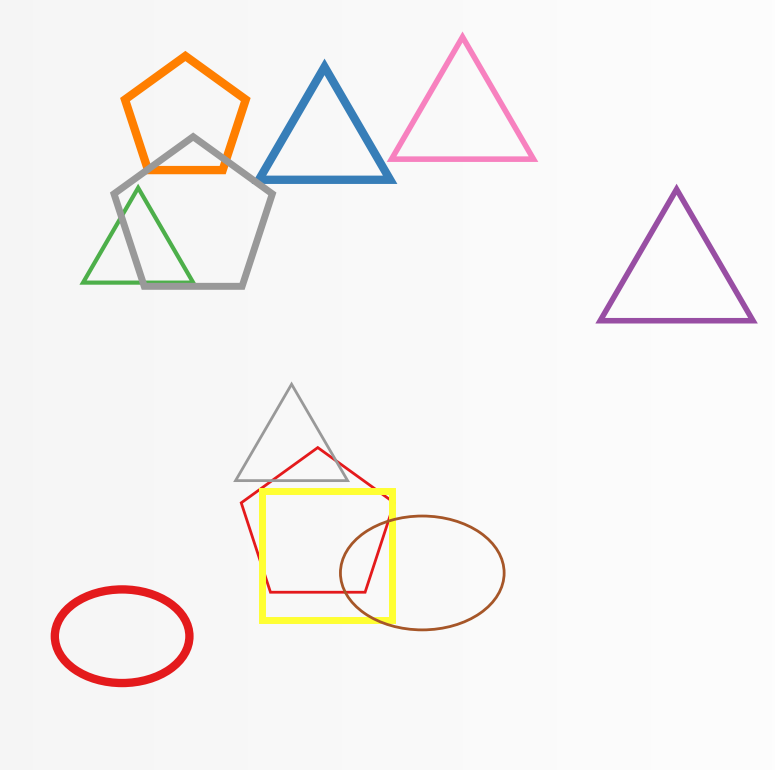[{"shape": "pentagon", "thickness": 1, "radius": 0.52, "center": [0.41, 0.315]}, {"shape": "oval", "thickness": 3, "radius": 0.43, "center": [0.158, 0.174]}, {"shape": "triangle", "thickness": 3, "radius": 0.49, "center": [0.419, 0.815]}, {"shape": "triangle", "thickness": 1.5, "radius": 0.41, "center": [0.178, 0.674]}, {"shape": "triangle", "thickness": 2, "radius": 0.57, "center": [0.873, 0.64]}, {"shape": "pentagon", "thickness": 3, "radius": 0.41, "center": [0.239, 0.845]}, {"shape": "square", "thickness": 2.5, "radius": 0.42, "center": [0.422, 0.278]}, {"shape": "oval", "thickness": 1, "radius": 0.53, "center": [0.545, 0.256]}, {"shape": "triangle", "thickness": 2, "radius": 0.53, "center": [0.597, 0.846]}, {"shape": "pentagon", "thickness": 2.5, "radius": 0.54, "center": [0.249, 0.715]}, {"shape": "triangle", "thickness": 1, "radius": 0.42, "center": [0.376, 0.418]}]